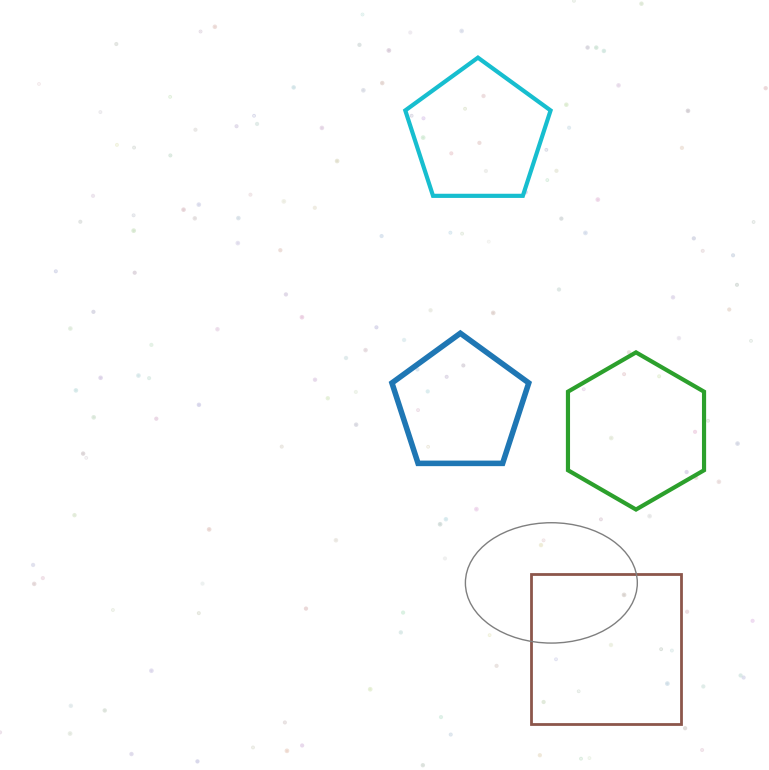[{"shape": "pentagon", "thickness": 2, "radius": 0.47, "center": [0.598, 0.474]}, {"shape": "hexagon", "thickness": 1.5, "radius": 0.51, "center": [0.826, 0.44]}, {"shape": "square", "thickness": 1, "radius": 0.49, "center": [0.788, 0.158]}, {"shape": "oval", "thickness": 0.5, "radius": 0.56, "center": [0.716, 0.243]}, {"shape": "pentagon", "thickness": 1.5, "radius": 0.5, "center": [0.621, 0.826]}]